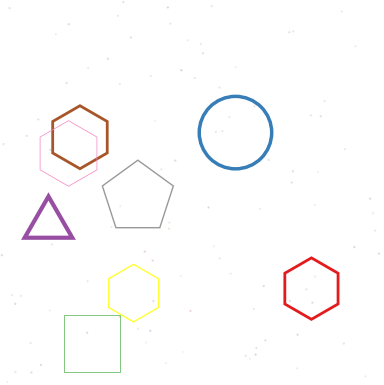[{"shape": "hexagon", "thickness": 2, "radius": 0.4, "center": [0.809, 0.25]}, {"shape": "circle", "thickness": 2.5, "radius": 0.47, "center": [0.612, 0.656]}, {"shape": "square", "thickness": 0.5, "radius": 0.37, "center": [0.239, 0.107]}, {"shape": "triangle", "thickness": 3, "radius": 0.36, "center": [0.126, 0.418]}, {"shape": "hexagon", "thickness": 1, "radius": 0.37, "center": [0.347, 0.239]}, {"shape": "hexagon", "thickness": 2, "radius": 0.41, "center": [0.208, 0.644]}, {"shape": "hexagon", "thickness": 0.5, "radius": 0.43, "center": [0.178, 0.601]}, {"shape": "pentagon", "thickness": 1, "radius": 0.48, "center": [0.358, 0.487]}]